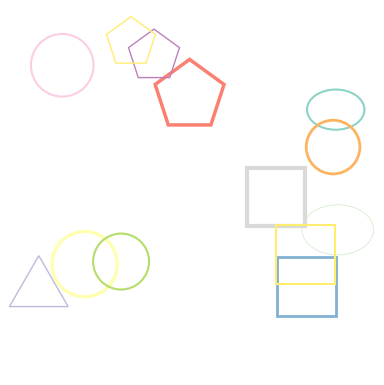[{"shape": "oval", "thickness": 1.5, "radius": 0.37, "center": [0.872, 0.715]}, {"shape": "circle", "thickness": 2.5, "radius": 0.42, "center": [0.22, 0.314]}, {"shape": "triangle", "thickness": 1, "radius": 0.44, "center": [0.101, 0.248]}, {"shape": "pentagon", "thickness": 2.5, "radius": 0.47, "center": [0.492, 0.752]}, {"shape": "square", "thickness": 2, "radius": 0.38, "center": [0.797, 0.256]}, {"shape": "circle", "thickness": 2, "radius": 0.35, "center": [0.865, 0.618]}, {"shape": "circle", "thickness": 1.5, "radius": 0.36, "center": [0.315, 0.321]}, {"shape": "circle", "thickness": 1.5, "radius": 0.41, "center": [0.162, 0.83]}, {"shape": "square", "thickness": 3, "radius": 0.38, "center": [0.717, 0.487]}, {"shape": "pentagon", "thickness": 1, "radius": 0.35, "center": [0.4, 0.855]}, {"shape": "oval", "thickness": 0.5, "radius": 0.47, "center": [0.877, 0.403]}, {"shape": "square", "thickness": 1.5, "radius": 0.39, "center": [0.793, 0.339]}, {"shape": "pentagon", "thickness": 1, "radius": 0.33, "center": [0.34, 0.89]}]